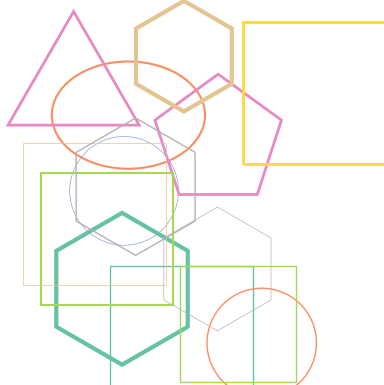[{"shape": "square", "thickness": 1, "radius": 0.93, "center": [0.472, 0.124]}, {"shape": "hexagon", "thickness": 3, "radius": 0.99, "center": [0.317, 0.25]}, {"shape": "oval", "thickness": 1.5, "radius": 1.0, "center": [0.334, 0.701]}, {"shape": "circle", "thickness": 1, "radius": 0.71, "center": [0.68, 0.109]}, {"shape": "circle", "thickness": 0.5, "radius": 0.71, "center": [0.322, 0.504]}, {"shape": "pentagon", "thickness": 2, "radius": 0.86, "center": [0.567, 0.635]}, {"shape": "triangle", "thickness": 2, "radius": 0.98, "center": [0.191, 0.773]}, {"shape": "square", "thickness": 1, "radius": 0.75, "center": [0.618, 0.158]}, {"shape": "square", "thickness": 1.5, "radius": 0.85, "center": [0.277, 0.379]}, {"shape": "square", "thickness": 2, "radius": 0.92, "center": [0.816, 0.759]}, {"shape": "hexagon", "thickness": 3, "radius": 0.72, "center": [0.478, 0.854]}, {"shape": "square", "thickness": 0.5, "radius": 0.93, "center": [0.245, 0.444]}, {"shape": "hexagon", "thickness": 0.5, "radius": 0.8, "center": [0.565, 0.301]}, {"shape": "hexagon", "thickness": 1, "radius": 0.89, "center": [0.352, 0.515]}]